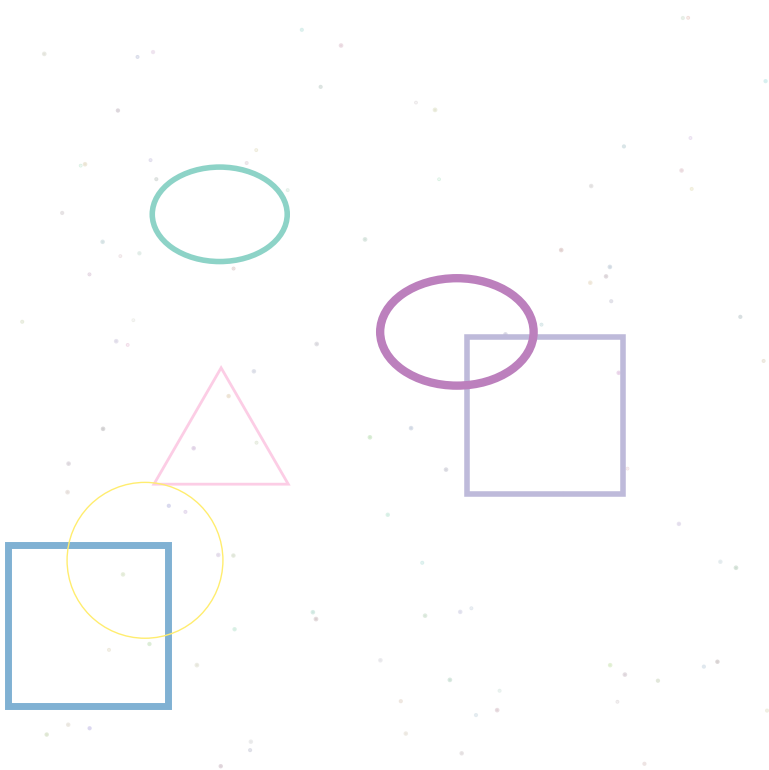[{"shape": "oval", "thickness": 2, "radius": 0.44, "center": [0.285, 0.722]}, {"shape": "square", "thickness": 2, "radius": 0.51, "center": [0.708, 0.461]}, {"shape": "square", "thickness": 2.5, "radius": 0.52, "center": [0.114, 0.188]}, {"shape": "triangle", "thickness": 1, "radius": 0.5, "center": [0.287, 0.422]}, {"shape": "oval", "thickness": 3, "radius": 0.5, "center": [0.593, 0.569]}, {"shape": "circle", "thickness": 0.5, "radius": 0.51, "center": [0.188, 0.272]}]